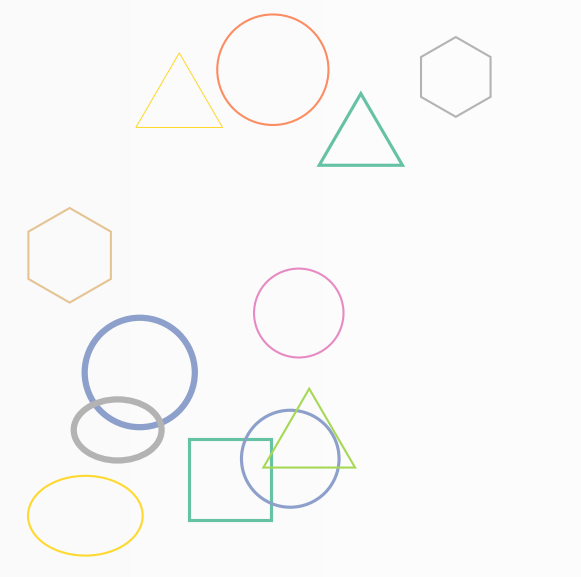[{"shape": "square", "thickness": 1.5, "radius": 0.35, "center": [0.395, 0.169]}, {"shape": "triangle", "thickness": 1.5, "radius": 0.41, "center": [0.621, 0.754]}, {"shape": "circle", "thickness": 1, "radius": 0.48, "center": [0.469, 0.878]}, {"shape": "circle", "thickness": 3, "radius": 0.47, "center": [0.24, 0.354]}, {"shape": "circle", "thickness": 1.5, "radius": 0.42, "center": [0.499, 0.205]}, {"shape": "circle", "thickness": 1, "radius": 0.38, "center": [0.514, 0.457]}, {"shape": "triangle", "thickness": 1, "radius": 0.46, "center": [0.532, 0.235]}, {"shape": "triangle", "thickness": 0.5, "radius": 0.43, "center": [0.308, 0.821]}, {"shape": "oval", "thickness": 1, "radius": 0.49, "center": [0.147, 0.106]}, {"shape": "hexagon", "thickness": 1, "radius": 0.41, "center": [0.12, 0.557]}, {"shape": "oval", "thickness": 3, "radius": 0.38, "center": [0.202, 0.255]}, {"shape": "hexagon", "thickness": 1, "radius": 0.35, "center": [0.784, 0.866]}]